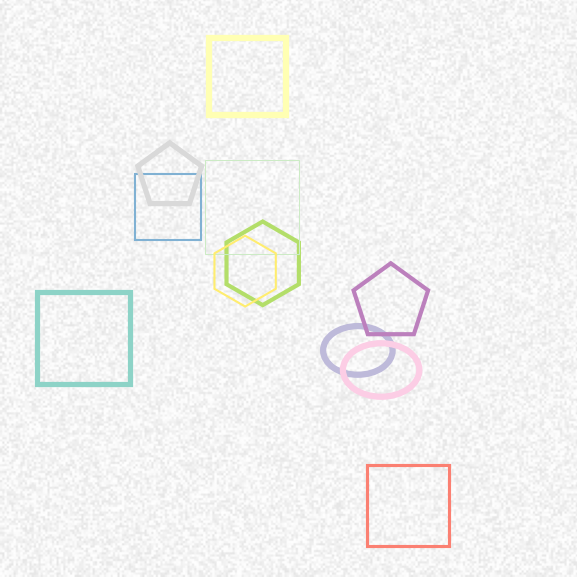[{"shape": "square", "thickness": 2.5, "radius": 0.4, "center": [0.145, 0.414]}, {"shape": "square", "thickness": 3, "radius": 0.33, "center": [0.428, 0.867]}, {"shape": "oval", "thickness": 3, "radius": 0.3, "center": [0.62, 0.392]}, {"shape": "square", "thickness": 1.5, "radius": 0.35, "center": [0.706, 0.124]}, {"shape": "square", "thickness": 1, "radius": 0.29, "center": [0.29, 0.64]}, {"shape": "hexagon", "thickness": 2, "radius": 0.36, "center": [0.455, 0.543]}, {"shape": "oval", "thickness": 3, "radius": 0.33, "center": [0.66, 0.358]}, {"shape": "pentagon", "thickness": 2.5, "radius": 0.29, "center": [0.294, 0.694]}, {"shape": "pentagon", "thickness": 2, "radius": 0.34, "center": [0.677, 0.475]}, {"shape": "square", "thickness": 0.5, "radius": 0.41, "center": [0.436, 0.641]}, {"shape": "hexagon", "thickness": 1, "radius": 0.31, "center": [0.424, 0.53]}]